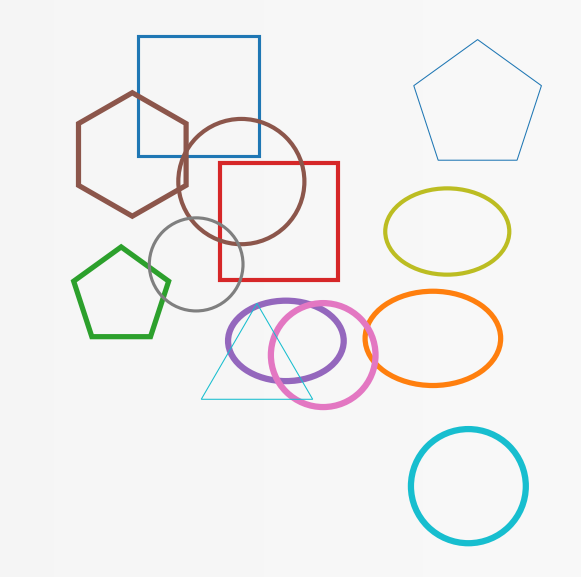[{"shape": "pentagon", "thickness": 0.5, "radius": 0.58, "center": [0.822, 0.815]}, {"shape": "square", "thickness": 1.5, "radius": 0.52, "center": [0.341, 0.833]}, {"shape": "oval", "thickness": 2.5, "radius": 0.58, "center": [0.745, 0.413]}, {"shape": "pentagon", "thickness": 2.5, "radius": 0.43, "center": [0.208, 0.486]}, {"shape": "square", "thickness": 2, "radius": 0.51, "center": [0.48, 0.615]}, {"shape": "oval", "thickness": 3, "radius": 0.5, "center": [0.492, 0.409]}, {"shape": "circle", "thickness": 2, "radius": 0.54, "center": [0.415, 0.685]}, {"shape": "hexagon", "thickness": 2.5, "radius": 0.53, "center": [0.228, 0.732]}, {"shape": "circle", "thickness": 3, "radius": 0.45, "center": [0.556, 0.384]}, {"shape": "circle", "thickness": 1.5, "radius": 0.4, "center": [0.337, 0.541]}, {"shape": "oval", "thickness": 2, "radius": 0.53, "center": [0.769, 0.598]}, {"shape": "triangle", "thickness": 0.5, "radius": 0.55, "center": [0.442, 0.363]}, {"shape": "circle", "thickness": 3, "radius": 0.49, "center": [0.806, 0.157]}]